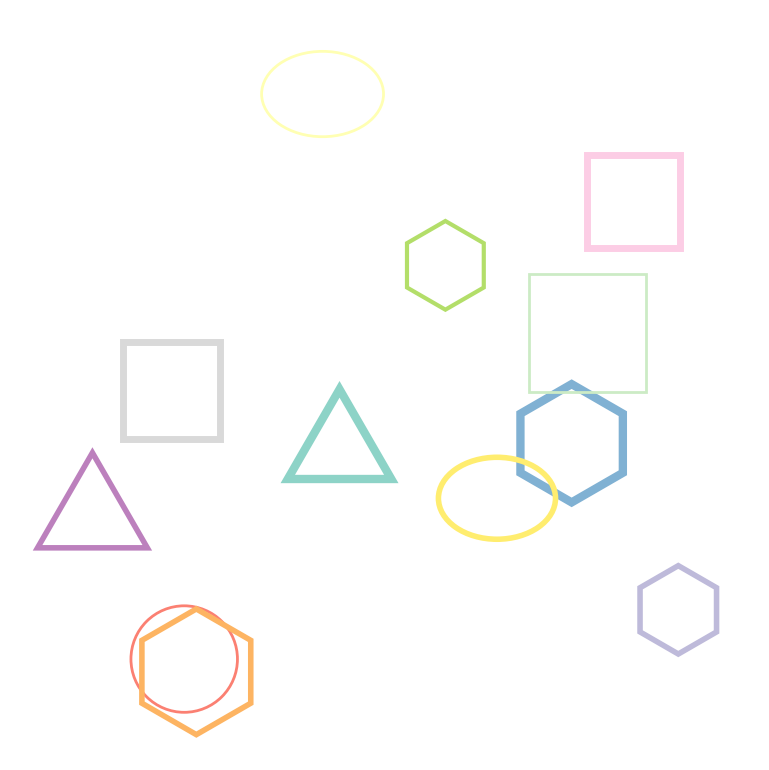[{"shape": "triangle", "thickness": 3, "radius": 0.39, "center": [0.441, 0.417]}, {"shape": "oval", "thickness": 1, "radius": 0.4, "center": [0.419, 0.878]}, {"shape": "hexagon", "thickness": 2, "radius": 0.29, "center": [0.881, 0.208]}, {"shape": "circle", "thickness": 1, "radius": 0.35, "center": [0.239, 0.144]}, {"shape": "hexagon", "thickness": 3, "radius": 0.38, "center": [0.742, 0.424]}, {"shape": "hexagon", "thickness": 2, "radius": 0.41, "center": [0.255, 0.128]}, {"shape": "hexagon", "thickness": 1.5, "radius": 0.29, "center": [0.578, 0.655]}, {"shape": "square", "thickness": 2.5, "radius": 0.3, "center": [0.823, 0.739]}, {"shape": "square", "thickness": 2.5, "radius": 0.31, "center": [0.223, 0.493]}, {"shape": "triangle", "thickness": 2, "radius": 0.41, "center": [0.12, 0.33]}, {"shape": "square", "thickness": 1, "radius": 0.38, "center": [0.763, 0.567]}, {"shape": "oval", "thickness": 2, "radius": 0.38, "center": [0.645, 0.353]}]